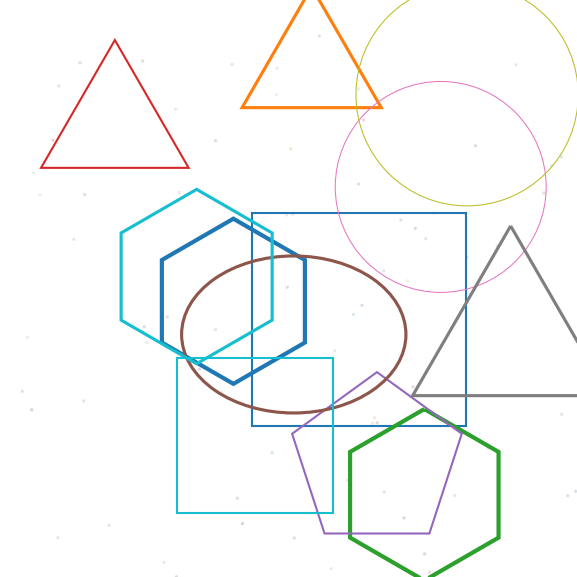[{"shape": "square", "thickness": 1, "radius": 0.92, "center": [0.622, 0.446]}, {"shape": "hexagon", "thickness": 2, "radius": 0.71, "center": [0.404, 0.477]}, {"shape": "triangle", "thickness": 1.5, "radius": 0.7, "center": [0.54, 0.882]}, {"shape": "hexagon", "thickness": 2, "radius": 0.74, "center": [0.735, 0.142]}, {"shape": "triangle", "thickness": 1, "radius": 0.74, "center": [0.199, 0.782]}, {"shape": "pentagon", "thickness": 1, "radius": 0.77, "center": [0.653, 0.2]}, {"shape": "oval", "thickness": 1.5, "radius": 0.97, "center": [0.509, 0.42]}, {"shape": "circle", "thickness": 0.5, "radius": 0.91, "center": [0.763, 0.675]}, {"shape": "triangle", "thickness": 1.5, "radius": 0.98, "center": [0.884, 0.412]}, {"shape": "circle", "thickness": 0.5, "radius": 0.96, "center": [0.809, 0.835]}, {"shape": "hexagon", "thickness": 1.5, "radius": 0.75, "center": [0.34, 0.52]}, {"shape": "square", "thickness": 1, "radius": 0.67, "center": [0.442, 0.246]}]